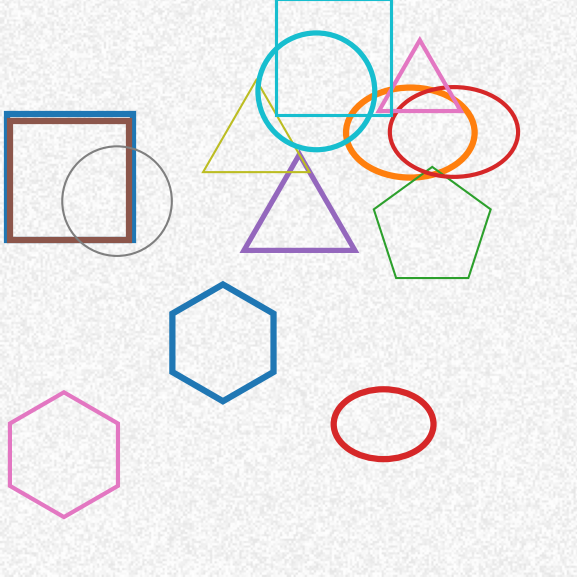[{"shape": "hexagon", "thickness": 3, "radius": 0.51, "center": [0.386, 0.405]}, {"shape": "square", "thickness": 3, "radius": 0.54, "center": [0.121, 0.693]}, {"shape": "oval", "thickness": 3, "radius": 0.56, "center": [0.711, 0.77]}, {"shape": "pentagon", "thickness": 1, "radius": 0.53, "center": [0.748, 0.604]}, {"shape": "oval", "thickness": 2, "radius": 0.56, "center": [0.786, 0.771]}, {"shape": "oval", "thickness": 3, "radius": 0.43, "center": [0.664, 0.265]}, {"shape": "triangle", "thickness": 2.5, "radius": 0.55, "center": [0.518, 0.621]}, {"shape": "square", "thickness": 3, "radius": 0.51, "center": [0.121, 0.686]}, {"shape": "triangle", "thickness": 2, "radius": 0.41, "center": [0.727, 0.848]}, {"shape": "hexagon", "thickness": 2, "radius": 0.54, "center": [0.111, 0.212]}, {"shape": "circle", "thickness": 1, "radius": 0.47, "center": [0.203, 0.651]}, {"shape": "triangle", "thickness": 1, "radius": 0.53, "center": [0.444, 0.754]}, {"shape": "square", "thickness": 1.5, "radius": 0.5, "center": [0.578, 0.9]}, {"shape": "circle", "thickness": 2.5, "radius": 0.51, "center": [0.548, 0.841]}]